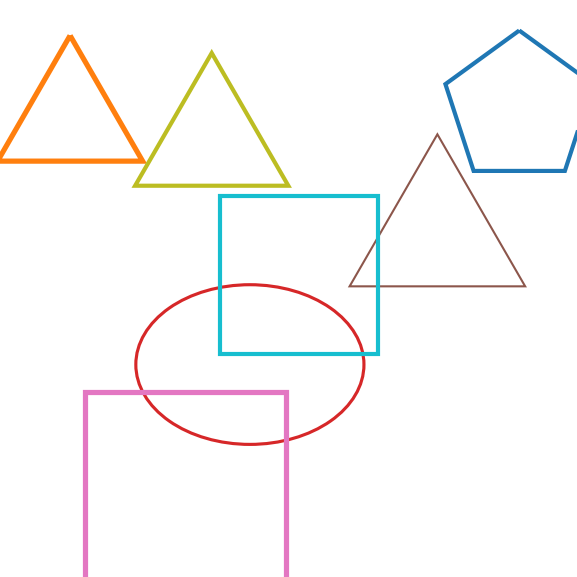[{"shape": "pentagon", "thickness": 2, "radius": 0.67, "center": [0.899, 0.812]}, {"shape": "triangle", "thickness": 2.5, "radius": 0.72, "center": [0.121, 0.793]}, {"shape": "oval", "thickness": 1.5, "radius": 0.99, "center": [0.433, 0.368]}, {"shape": "triangle", "thickness": 1, "radius": 0.88, "center": [0.757, 0.591]}, {"shape": "square", "thickness": 2.5, "radius": 0.87, "center": [0.321, 0.147]}, {"shape": "triangle", "thickness": 2, "radius": 0.77, "center": [0.367, 0.754]}, {"shape": "square", "thickness": 2, "radius": 0.69, "center": [0.518, 0.523]}]